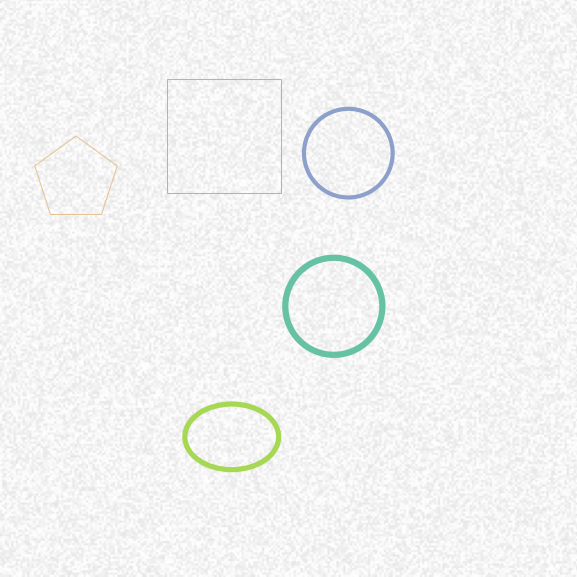[{"shape": "circle", "thickness": 3, "radius": 0.42, "center": [0.578, 0.469]}, {"shape": "circle", "thickness": 2, "radius": 0.38, "center": [0.603, 0.734]}, {"shape": "oval", "thickness": 2.5, "radius": 0.41, "center": [0.401, 0.243]}, {"shape": "pentagon", "thickness": 0.5, "radius": 0.38, "center": [0.132, 0.689]}, {"shape": "square", "thickness": 0.5, "radius": 0.49, "center": [0.388, 0.763]}]